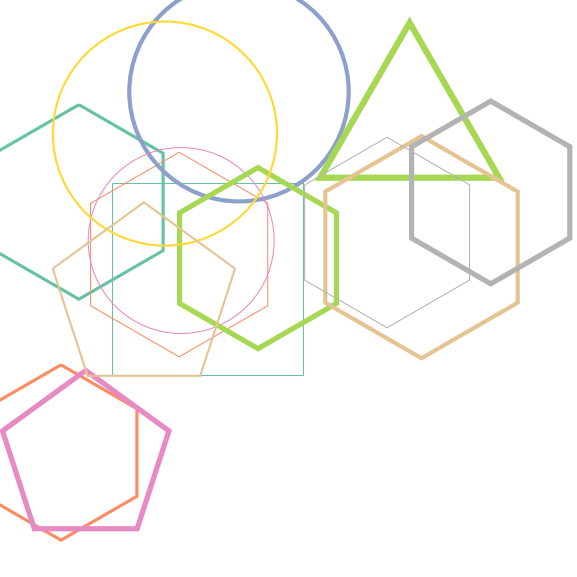[{"shape": "hexagon", "thickness": 1.5, "radius": 0.84, "center": [0.137, 0.649]}, {"shape": "square", "thickness": 0.5, "radius": 0.83, "center": [0.359, 0.516]}, {"shape": "hexagon", "thickness": 0.5, "radius": 0.89, "center": [0.31, 0.558]}, {"shape": "hexagon", "thickness": 1.5, "radius": 0.76, "center": [0.106, 0.216]}, {"shape": "circle", "thickness": 2, "radius": 0.95, "center": [0.414, 0.84]}, {"shape": "pentagon", "thickness": 2.5, "radius": 0.76, "center": [0.148, 0.206]}, {"shape": "circle", "thickness": 0.5, "radius": 0.81, "center": [0.314, 0.583]}, {"shape": "triangle", "thickness": 3, "radius": 0.89, "center": [0.709, 0.781]}, {"shape": "hexagon", "thickness": 2.5, "radius": 0.78, "center": [0.447, 0.552]}, {"shape": "circle", "thickness": 1, "radius": 0.97, "center": [0.286, 0.768]}, {"shape": "pentagon", "thickness": 1, "radius": 0.83, "center": [0.249, 0.483]}, {"shape": "hexagon", "thickness": 2, "radius": 0.96, "center": [0.73, 0.571]}, {"shape": "hexagon", "thickness": 0.5, "radius": 0.82, "center": [0.67, 0.597]}, {"shape": "hexagon", "thickness": 2.5, "radius": 0.79, "center": [0.85, 0.666]}]